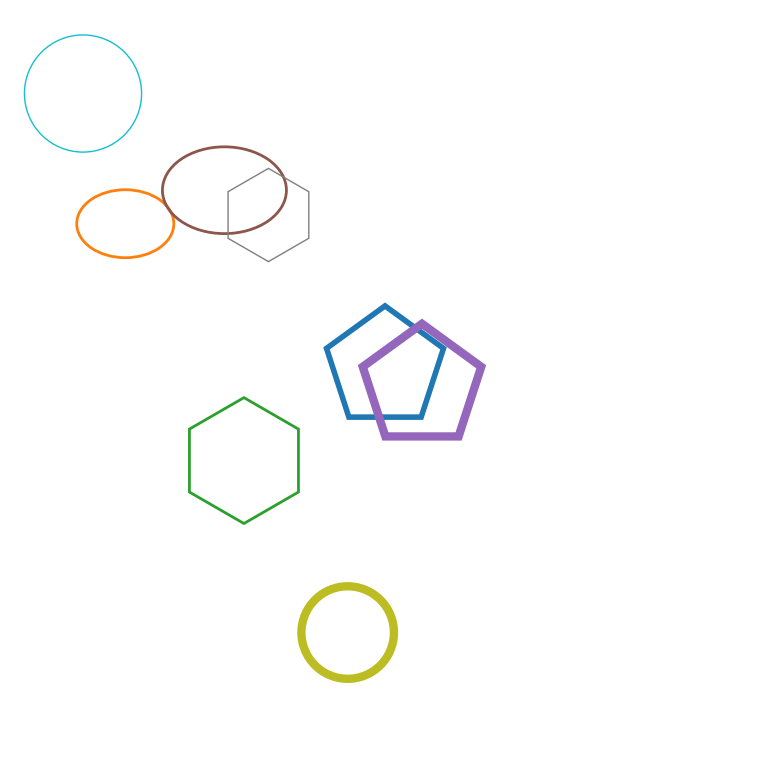[{"shape": "pentagon", "thickness": 2, "radius": 0.4, "center": [0.5, 0.523]}, {"shape": "oval", "thickness": 1, "radius": 0.32, "center": [0.163, 0.709]}, {"shape": "hexagon", "thickness": 1, "radius": 0.41, "center": [0.317, 0.402]}, {"shape": "pentagon", "thickness": 3, "radius": 0.4, "center": [0.548, 0.499]}, {"shape": "oval", "thickness": 1, "radius": 0.4, "center": [0.291, 0.753]}, {"shape": "hexagon", "thickness": 0.5, "radius": 0.3, "center": [0.349, 0.721]}, {"shape": "circle", "thickness": 3, "radius": 0.3, "center": [0.452, 0.179]}, {"shape": "circle", "thickness": 0.5, "radius": 0.38, "center": [0.108, 0.879]}]